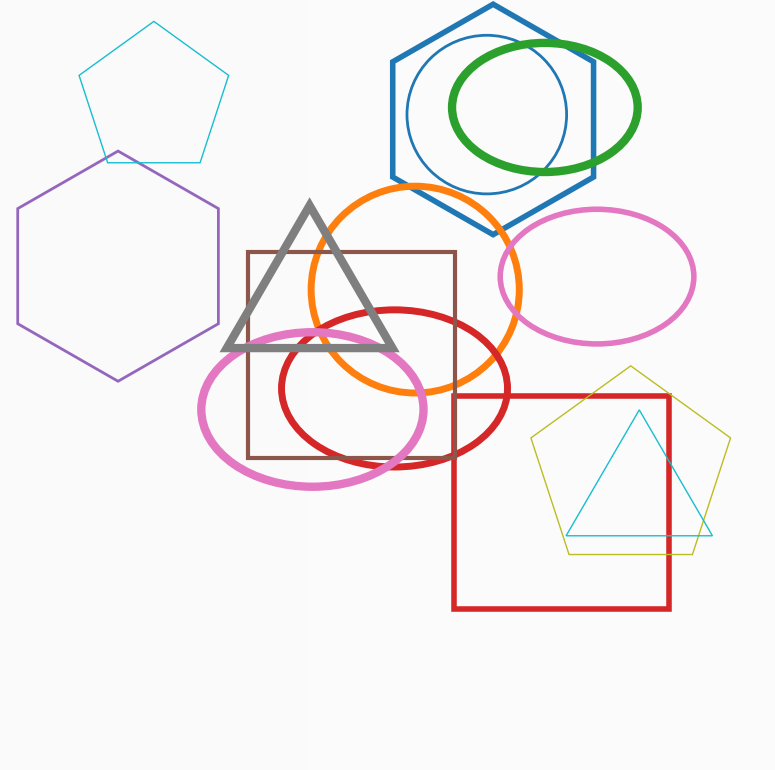[{"shape": "circle", "thickness": 1, "radius": 0.51, "center": [0.628, 0.851]}, {"shape": "hexagon", "thickness": 2, "radius": 0.75, "center": [0.636, 0.845]}, {"shape": "circle", "thickness": 2.5, "radius": 0.67, "center": [0.536, 0.624]}, {"shape": "oval", "thickness": 3, "radius": 0.6, "center": [0.703, 0.86]}, {"shape": "square", "thickness": 2, "radius": 0.69, "center": [0.725, 0.347]}, {"shape": "oval", "thickness": 2.5, "radius": 0.73, "center": [0.509, 0.496]}, {"shape": "hexagon", "thickness": 1, "radius": 0.75, "center": [0.152, 0.654]}, {"shape": "square", "thickness": 1.5, "radius": 0.67, "center": [0.453, 0.539]}, {"shape": "oval", "thickness": 3, "radius": 0.72, "center": [0.403, 0.468]}, {"shape": "oval", "thickness": 2, "radius": 0.62, "center": [0.77, 0.641]}, {"shape": "triangle", "thickness": 3, "radius": 0.62, "center": [0.4, 0.61]}, {"shape": "pentagon", "thickness": 0.5, "radius": 0.68, "center": [0.814, 0.389]}, {"shape": "triangle", "thickness": 0.5, "radius": 0.55, "center": [0.825, 0.359]}, {"shape": "pentagon", "thickness": 0.5, "radius": 0.51, "center": [0.199, 0.871]}]